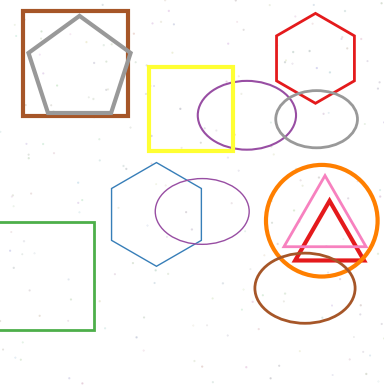[{"shape": "hexagon", "thickness": 2, "radius": 0.58, "center": [0.819, 0.848]}, {"shape": "triangle", "thickness": 3, "radius": 0.52, "center": [0.856, 0.375]}, {"shape": "hexagon", "thickness": 1, "radius": 0.67, "center": [0.406, 0.443]}, {"shape": "square", "thickness": 2, "radius": 0.7, "center": [0.105, 0.283]}, {"shape": "oval", "thickness": 1, "radius": 0.61, "center": [0.525, 0.451]}, {"shape": "oval", "thickness": 1.5, "radius": 0.64, "center": [0.641, 0.701]}, {"shape": "circle", "thickness": 3, "radius": 0.72, "center": [0.836, 0.427]}, {"shape": "square", "thickness": 3, "radius": 0.55, "center": [0.496, 0.717]}, {"shape": "square", "thickness": 3, "radius": 0.68, "center": [0.195, 0.835]}, {"shape": "oval", "thickness": 2, "radius": 0.65, "center": [0.792, 0.251]}, {"shape": "triangle", "thickness": 2, "radius": 0.62, "center": [0.844, 0.421]}, {"shape": "oval", "thickness": 2, "radius": 0.53, "center": [0.822, 0.69]}, {"shape": "pentagon", "thickness": 3, "radius": 0.7, "center": [0.207, 0.819]}]